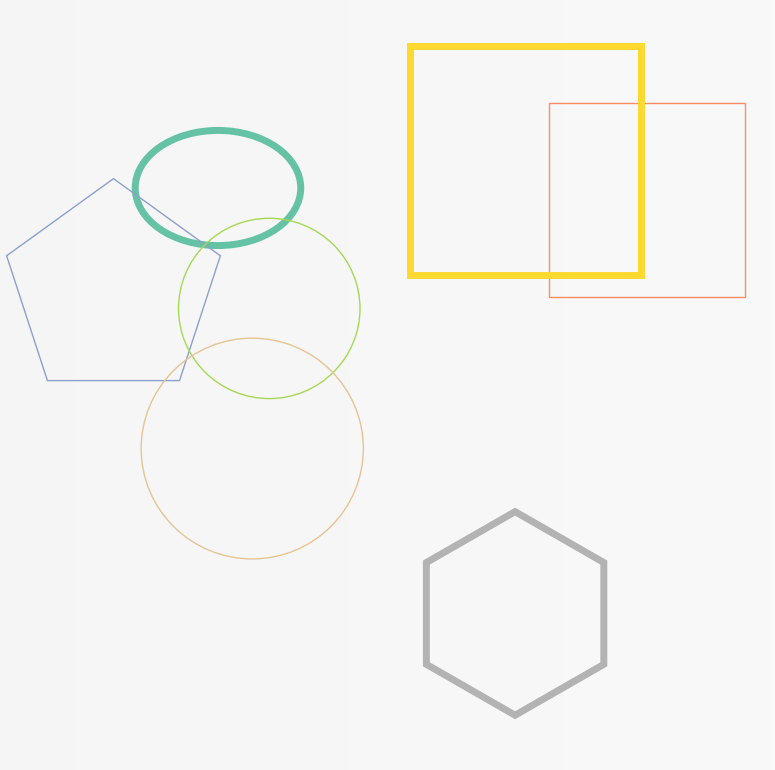[{"shape": "oval", "thickness": 2.5, "radius": 0.53, "center": [0.281, 0.756]}, {"shape": "square", "thickness": 0.5, "radius": 0.63, "center": [0.835, 0.74]}, {"shape": "pentagon", "thickness": 0.5, "radius": 0.73, "center": [0.146, 0.623]}, {"shape": "circle", "thickness": 0.5, "radius": 0.59, "center": [0.347, 0.599]}, {"shape": "square", "thickness": 2.5, "radius": 0.74, "center": [0.678, 0.791]}, {"shape": "circle", "thickness": 0.5, "radius": 0.72, "center": [0.325, 0.417]}, {"shape": "hexagon", "thickness": 2.5, "radius": 0.66, "center": [0.665, 0.203]}]